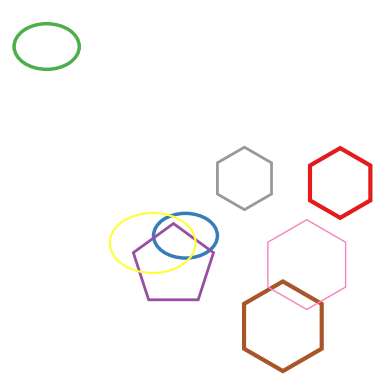[{"shape": "hexagon", "thickness": 3, "radius": 0.45, "center": [0.884, 0.525]}, {"shape": "oval", "thickness": 2.5, "radius": 0.41, "center": [0.482, 0.388]}, {"shape": "oval", "thickness": 2.5, "radius": 0.42, "center": [0.121, 0.879]}, {"shape": "pentagon", "thickness": 2, "radius": 0.55, "center": [0.45, 0.31]}, {"shape": "oval", "thickness": 1.5, "radius": 0.56, "center": [0.396, 0.369]}, {"shape": "hexagon", "thickness": 3, "radius": 0.58, "center": [0.735, 0.153]}, {"shape": "hexagon", "thickness": 1, "radius": 0.58, "center": [0.797, 0.313]}, {"shape": "hexagon", "thickness": 2, "radius": 0.41, "center": [0.635, 0.537]}]